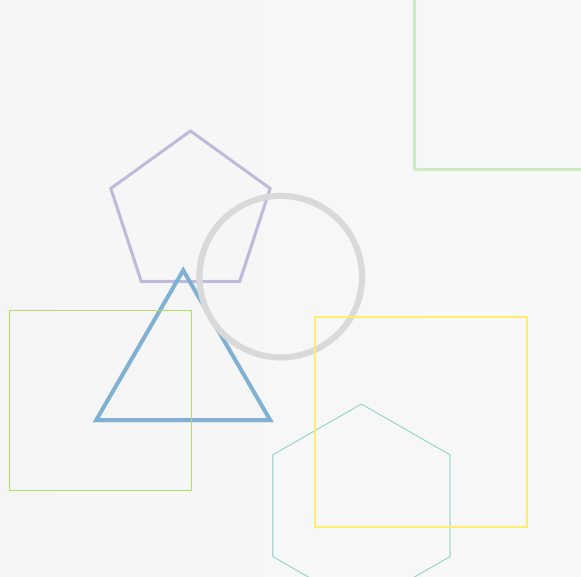[{"shape": "hexagon", "thickness": 0.5, "radius": 0.88, "center": [0.622, 0.123]}, {"shape": "pentagon", "thickness": 1.5, "radius": 0.72, "center": [0.328, 0.628]}, {"shape": "triangle", "thickness": 2, "radius": 0.86, "center": [0.315, 0.358]}, {"shape": "square", "thickness": 0.5, "radius": 0.78, "center": [0.172, 0.307]}, {"shape": "circle", "thickness": 3, "radius": 0.7, "center": [0.483, 0.52]}, {"shape": "square", "thickness": 1.5, "radius": 0.92, "center": [0.897, 0.891]}, {"shape": "square", "thickness": 1, "radius": 0.91, "center": [0.724, 0.268]}]